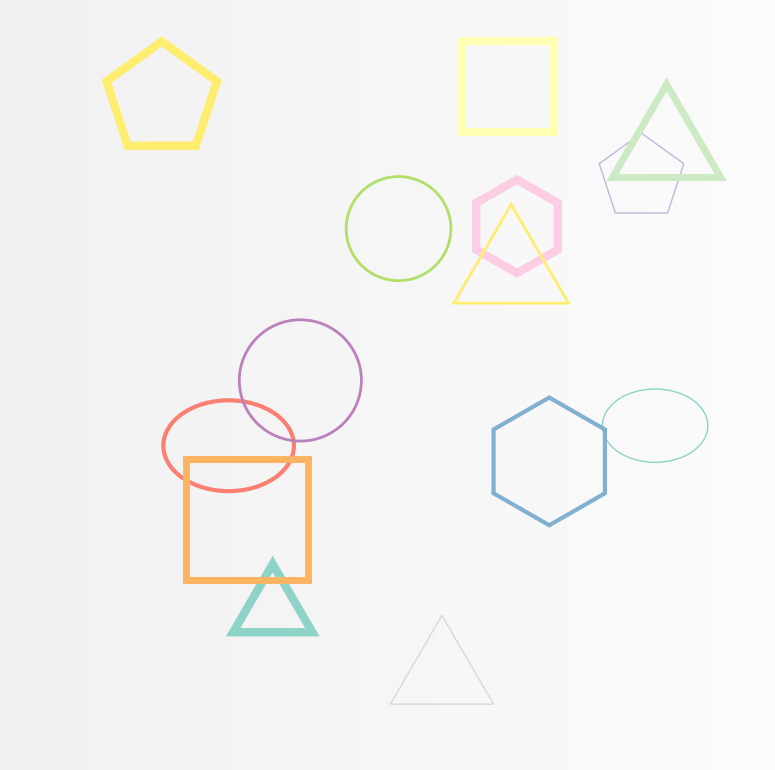[{"shape": "oval", "thickness": 0.5, "radius": 0.34, "center": [0.845, 0.447]}, {"shape": "triangle", "thickness": 3, "radius": 0.3, "center": [0.352, 0.208]}, {"shape": "square", "thickness": 3, "radius": 0.3, "center": [0.655, 0.888]}, {"shape": "pentagon", "thickness": 0.5, "radius": 0.29, "center": [0.828, 0.77]}, {"shape": "oval", "thickness": 1.5, "radius": 0.42, "center": [0.295, 0.421]}, {"shape": "hexagon", "thickness": 1.5, "radius": 0.41, "center": [0.709, 0.401]}, {"shape": "square", "thickness": 2.5, "radius": 0.39, "center": [0.319, 0.325]}, {"shape": "circle", "thickness": 1, "radius": 0.34, "center": [0.514, 0.703]}, {"shape": "hexagon", "thickness": 3, "radius": 0.3, "center": [0.667, 0.706]}, {"shape": "triangle", "thickness": 0.5, "radius": 0.38, "center": [0.57, 0.124]}, {"shape": "circle", "thickness": 1, "radius": 0.39, "center": [0.388, 0.506]}, {"shape": "triangle", "thickness": 2.5, "radius": 0.4, "center": [0.86, 0.81]}, {"shape": "triangle", "thickness": 1, "radius": 0.43, "center": [0.66, 0.649]}, {"shape": "pentagon", "thickness": 3, "radius": 0.37, "center": [0.209, 0.871]}]